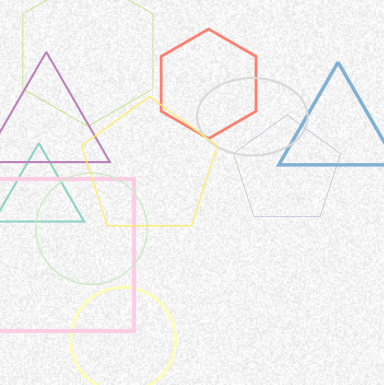[{"shape": "triangle", "thickness": 1.5, "radius": 0.68, "center": [0.101, 0.492]}, {"shape": "circle", "thickness": 2, "radius": 0.68, "center": [0.32, 0.118]}, {"shape": "pentagon", "thickness": 0.5, "radius": 0.73, "center": [0.746, 0.556]}, {"shape": "hexagon", "thickness": 2, "radius": 0.71, "center": [0.542, 0.782]}, {"shape": "triangle", "thickness": 2.5, "radius": 0.89, "center": [0.878, 0.661]}, {"shape": "hexagon", "thickness": 0.5, "radius": 0.98, "center": [0.228, 0.867]}, {"shape": "square", "thickness": 3, "radius": 0.99, "center": [0.15, 0.338]}, {"shape": "oval", "thickness": 1.5, "radius": 0.72, "center": [0.656, 0.697]}, {"shape": "triangle", "thickness": 1.5, "radius": 0.95, "center": [0.12, 0.674]}, {"shape": "circle", "thickness": 1, "radius": 0.72, "center": [0.238, 0.406]}, {"shape": "pentagon", "thickness": 1, "radius": 0.93, "center": [0.388, 0.564]}]